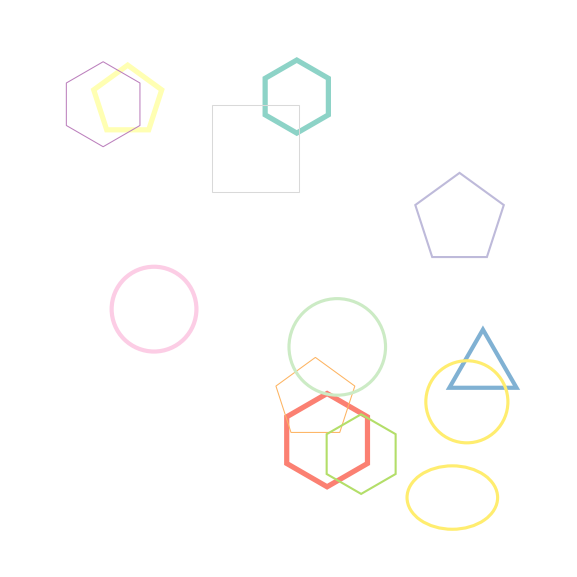[{"shape": "hexagon", "thickness": 2.5, "radius": 0.32, "center": [0.514, 0.832]}, {"shape": "pentagon", "thickness": 2.5, "radius": 0.31, "center": [0.221, 0.824]}, {"shape": "pentagon", "thickness": 1, "radius": 0.4, "center": [0.796, 0.619]}, {"shape": "hexagon", "thickness": 2.5, "radius": 0.4, "center": [0.566, 0.237]}, {"shape": "triangle", "thickness": 2, "radius": 0.34, "center": [0.836, 0.361]}, {"shape": "pentagon", "thickness": 0.5, "radius": 0.36, "center": [0.546, 0.308]}, {"shape": "hexagon", "thickness": 1, "radius": 0.34, "center": [0.625, 0.213]}, {"shape": "circle", "thickness": 2, "radius": 0.37, "center": [0.267, 0.464]}, {"shape": "square", "thickness": 0.5, "radius": 0.38, "center": [0.442, 0.743]}, {"shape": "hexagon", "thickness": 0.5, "radius": 0.37, "center": [0.179, 0.819]}, {"shape": "circle", "thickness": 1.5, "radius": 0.42, "center": [0.584, 0.398]}, {"shape": "oval", "thickness": 1.5, "radius": 0.39, "center": [0.783, 0.138]}, {"shape": "circle", "thickness": 1.5, "radius": 0.36, "center": [0.808, 0.303]}]